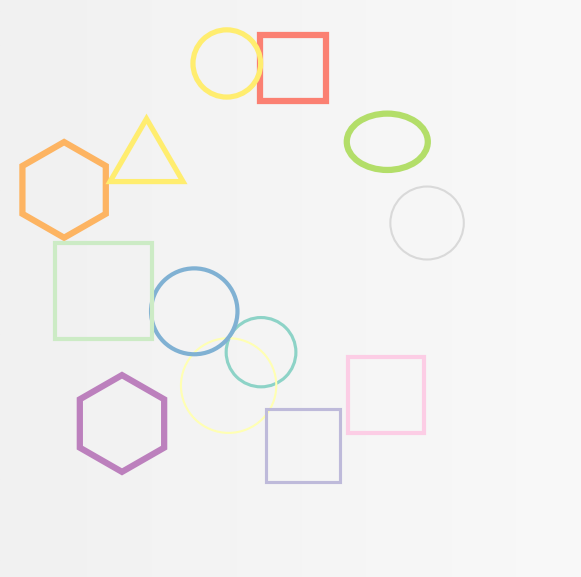[{"shape": "circle", "thickness": 1.5, "radius": 0.3, "center": [0.449, 0.389]}, {"shape": "circle", "thickness": 1, "radius": 0.41, "center": [0.393, 0.332]}, {"shape": "square", "thickness": 1.5, "radius": 0.32, "center": [0.521, 0.228]}, {"shape": "square", "thickness": 3, "radius": 0.29, "center": [0.504, 0.881]}, {"shape": "circle", "thickness": 2, "radius": 0.37, "center": [0.334, 0.46]}, {"shape": "hexagon", "thickness": 3, "radius": 0.41, "center": [0.11, 0.67]}, {"shape": "oval", "thickness": 3, "radius": 0.35, "center": [0.666, 0.754]}, {"shape": "square", "thickness": 2, "radius": 0.33, "center": [0.665, 0.315]}, {"shape": "circle", "thickness": 1, "radius": 0.32, "center": [0.735, 0.613]}, {"shape": "hexagon", "thickness": 3, "radius": 0.42, "center": [0.21, 0.266]}, {"shape": "square", "thickness": 2, "radius": 0.42, "center": [0.178, 0.495]}, {"shape": "circle", "thickness": 2.5, "radius": 0.29, "center": [0.39, 0.889]}, {"shape": "triangle", "thickness": 2.5, "radius": 0.36, "center": [0.252, 0.721]}]